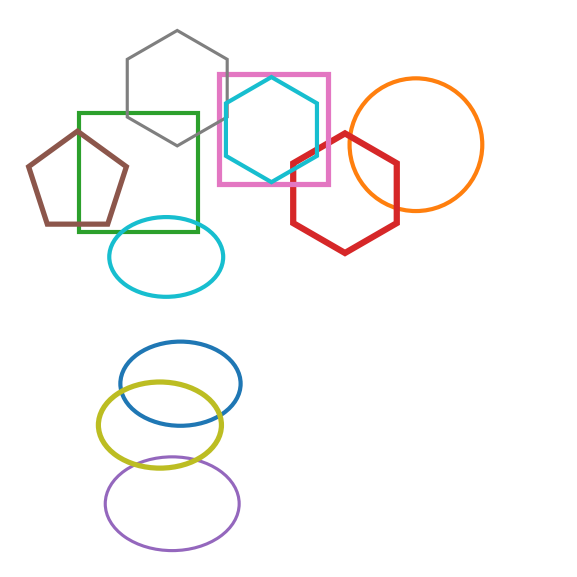[{"shape": "oval", "thickness": 2, "radius": 0.52, "center": [0.313, 0.335]}, {"shape": "circle", "thickness": 2, "radius": 0.57, "center": [0.72, 0.749]}, {"shape": "square", "thickness": 2, "radius": 0.51, "center": [0.24, 0.7]}, {"shape": "hexagon", "thickness": 3, "radius": 0.52, "center": [0.597, 0.665]}, {"shape": "oval", "thickness": 1.5, "radius": 0.58, "center": [0.298, 0.127]}, {"shape": "pentagon", "thickness": 2.5, "radius": 0.44, "center": [0.134, 0.683]}, {"shape": "square", "thickness": 2.5, "radius": 0.47, "center": [0.474, 0.776]}, {"shape": "hexagon", "thickness": 1.5, "radius": 0.5, "center": [0.307, 0.846]}, {"shape": "oval", "thickness": 2.5, "radius": 0.53, "center": [0.277, 0.263]}, {"shape": "hexagon", "thickness": 2, "radius": 0.46, "center": [0.47, 0.775]}, {"shape": "oval", "thickness": 2, "radius": 0.49, "center": [0.288, 0.554]}]